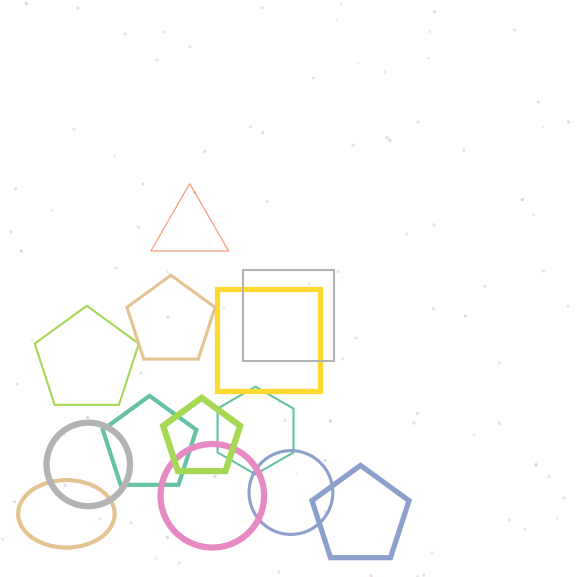[{"shape": "hexagon", "thickness": 1, "radius": 0.38, "center": [0.442, 0.254]}, {"shape": "pentagon", "thickness": 2, "radius": 0.43, "center": [0.259, 0.229]}, {"shape": "triangle", "thickness": 0.5, "radius": 0.39, "center": [0.329, 0.603]}, {"shape": "circle", "thickness": 1.5, "radius": 0.36, "center": [0.504, 0.146]}, {"shape": "pentagon", "thickness": 2.5, "radius": 0.44, "center": [0.624, 0.105]}, {"shape": "circle", "thickness": 3, "radius": 0.45, "center": [0.368, 0.141]}, {"shape": "pentagon", "thickness": 3, "radius": 0.35, "center": [0.349, 0.24]}, {"shape": "pentagon", "thickness": 1, "radius": 0.47, "center": [0.15, 0.375]}, {"shape": "square", "thickness": 2.5, "radius": 0.44, "center": [0.465, 0.411]}, {"shape": "pentagon", "thickness": 1.5, "radius": 0.4, "center": [0.296, 0.442]}, {"shape": "oval", "thickness": 2, "radius": 0.42, "center": [0.115, 0.109]}, {"shape": "circle", "thickness": 3, "radius": 0.36, "center": [0.153, 0.195]}, {"shape": "square", "thickness": 1, "radius": 0.39, "center": [0.5, 0.453]}]